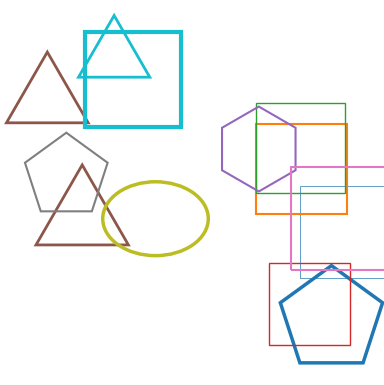[{"shape": "square", "thickness": 0.5, "radius": 0.6, "center": [0.899, 0.397]}, {"shape": "pentagon", "thickness": 2.5, "radius": 0.7, "center": [0.861, 0.17]}, {"shape": "square", "thickness": 1.5, "radius": 0.59, "center": [0.783, 0.562]}, {"shape": "square", "thickness": 1, "radius": 0.58, "center": [0.78, 0.616]}, {"shape": "square", "thickness": 1, "radius": 0.53, "center": [0.803, 0.21]}, {"shape": "hexagon", "thickness": 1.5, "radius": 0.55, "center": [0.672, 0.613]}, {"shape": "triangle", "thickness": 2, "radius": 0.61, "center": [0.123, 0.742]}, {"shape": "triangle", "thickness": 2, "radius": 0.69, "center": [0.214, 0.433]}, {"shape": "square", "thickness": 1.5, "radius": 0.67, "center": [0.889, 0.432]}, {"shape": "pentagon", "thickness": 1.5, "radius": 0.56, "center": [0.172, 0.542]}, {"shape": "oval", "thickness": 2.5, "radius": 0.69, "center": [0.404, 0.432]}, {"shape": "square", "thickness": 3, "radius": 0.62, "center": [0.345, 0.793]}, {"shape": "triangle", "thickness": 2, "radius": 0.53, "center": [0.296, 0.853]}]